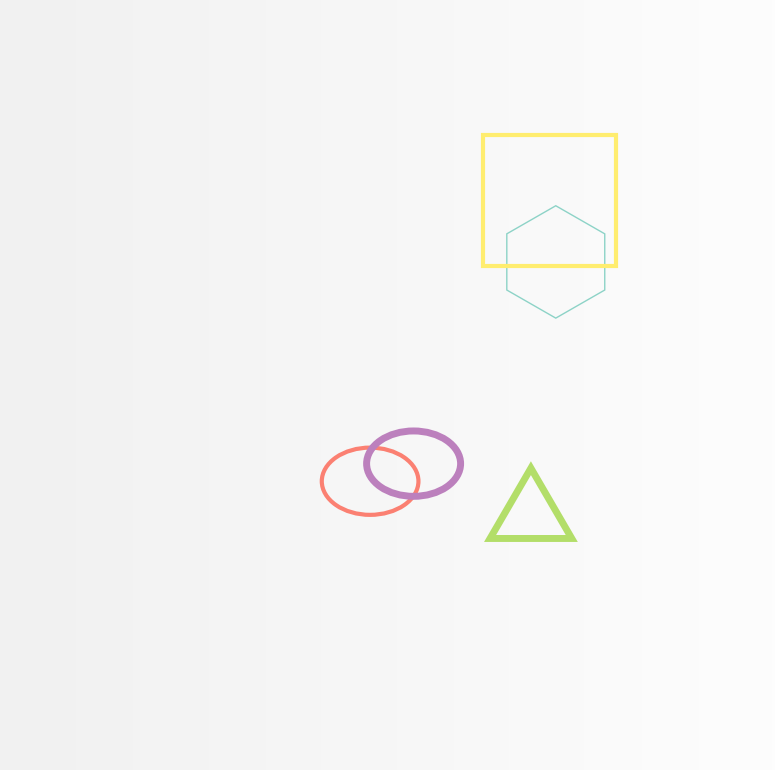[{"shape": "hexagon", "thickness": 0.5, "radius": 0.36, "center": [0.717, 0.66]}, {"shape": "oval", "thickness": 1.5, "radius": 0.31, "center": [0.478, 0.375]}, {"shape": "triangle", "thickness": 2.5, "radius": 0.3, "center": [0.685, 0.331]}, {"shape": "oval", "thickness": 2.5, "radius": 0.3, "center": [0.534, 0.398]}, {"shape": "square", "thickness": 1.5, "radius": 0.43, "center": [0.709, 0.739]}]